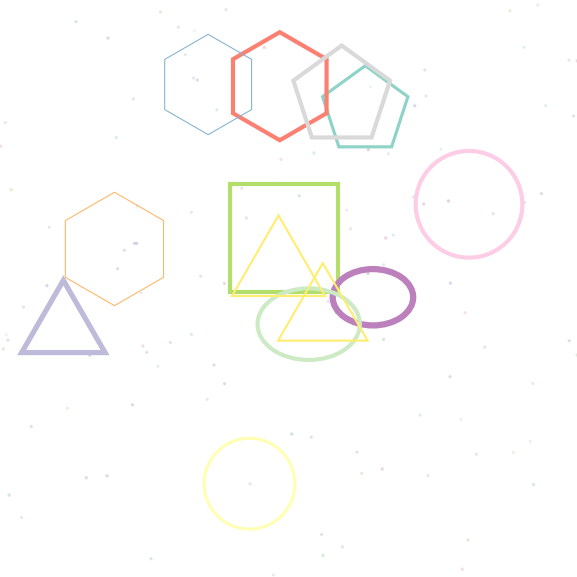[{"shape": "pentagon", "thickness": 1.5, "radius": 0.39, "center": [0.632, 0.808]}, {"shape": "circle", "thickness": 1.5, "radius": 0.39, "center": [0.432, 0.162]}, {"shape": "triangle", "thickness": 2.5, "radius": 0.42, "center": [0.11, 0.43]}, {"shape": "hexagon", "thickness": 2, "radius": 0.47, "center": [0.484, 0.85]}, {"shape": "hexagon", "thickness": 0.5, "radius": 0.43, "center": [0.36, 0.853]}, {"shape": "hexagon", "thickness": 0.5, "radius": 0.49, "center": [0.198, 0.568]}, {"shape": "square", "thickness": 2, "radius": 0.47, "center": [0.491, 0.587]}, {"shape": "circle", "thickness": 2, "radius": 0.46, "center": [0.812, 0.645]}, {"shape": "pentagon", "thickness": 2, "radius": 0.44, "center": [0.592, 0.832]}, {"shape": "oval", "thickness": 3, "radius": 0.35, "center": [0.646, 0.484]}, {"shape": "oval", "thickness": 2, "radius": 0.44, "center": [0.535, 0.438]}, {"shape": "triangle", "thickness": 1, "radius": 0.45, "center": [0.559, 0.454]}, {"shape": "triangle", "thickness": 1, "radius": 0.47, "center": [0.482, 0.533]}]